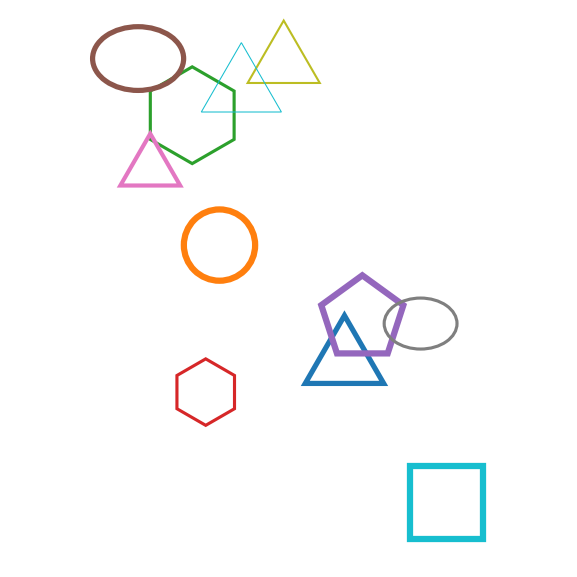[{"shape": "triangle", "thickness": 2.5, "radius": 0.39, "center": [0.596, 0.374]}, {"shape": "circle", "thickness": 3, "radius": 0.31, "center": [0.38, 0.575]}, {"shape": "hexagon", "thickness": 1.5, "radius": 0.42, "center": [0.333, 0.8]}, {"shape": "hexagon", "thickness": 1.5, "radius": 0.29, "center": [0.356, 0.32]}, {"shape": "pentagon", "thickness": 3, "radius": 0.37, "center": [0.627, 0.448]}, {"shape": "oval", "thickness": 2.5, "radius": 0.39, "center": [0.239, 0.898]}, {"shape": "triangle", "thickness": 2, "radius": 0.3, "center": [0.26, 0.708]}, {"shape": "oval", "thickness": 1.5, "radius": 0.32, "center": [0.728, 0.439]}, {"shape": "triangle", "thickness": 1, "radius": 0.36, "center": [0.491, 0.891]}, {"shape": "triangle", "thickness": 0.5, "radius": 0.4, "center": [0.418, 0.845]}, {"shape": "square", "thickness": 3, "radius": 0.32, "center": [0.774, 0.128]}]